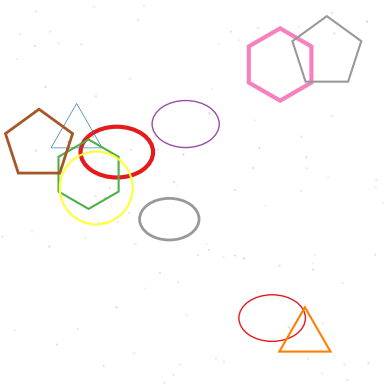[{"shape": "oval", "thickness": 3, "radius": 0.47, "center": [0.303, 0.605]}, {"shape": "oval", "thickness": 1, "radius": 0.43, "center": [0.707, 0.174]}, {"shape": "triangle", "thickness": 0.5, "radius": 0.38, "center": [0.199, 0.654]}, {"shape": "hexagon", "thickness": 1.5, "radius": 0.45, "center": [0.23, 0.548]}, {"shape": "oval", "thickness": 1, "radius": 0.44, "center": [0.482, 0.678]}, {"shape": "triangle", "thickness": 1.5, "radius": 0.38, "center": [0.792, 0.125]}, {"shape": "circle", "thickness": 1.5, "radius": 0.47, "center": [0.25, 0.512]}, {"shape": "pentagon", "thickness": 2, "radius": 0.46, "center": [0.101, 0.625]}, {"shape": "hexagon", "thickness": 3, "radius": 0.47, "center": [0.728, 0.832]}, {"shape": "oval", "thickness": 2, "radius": 0.39, "center": [0.44, 0.431]}, {"shape": "pentagon", "thickness": 1.5, "radius": 0.47, "center": [0.849, 0.864]}]